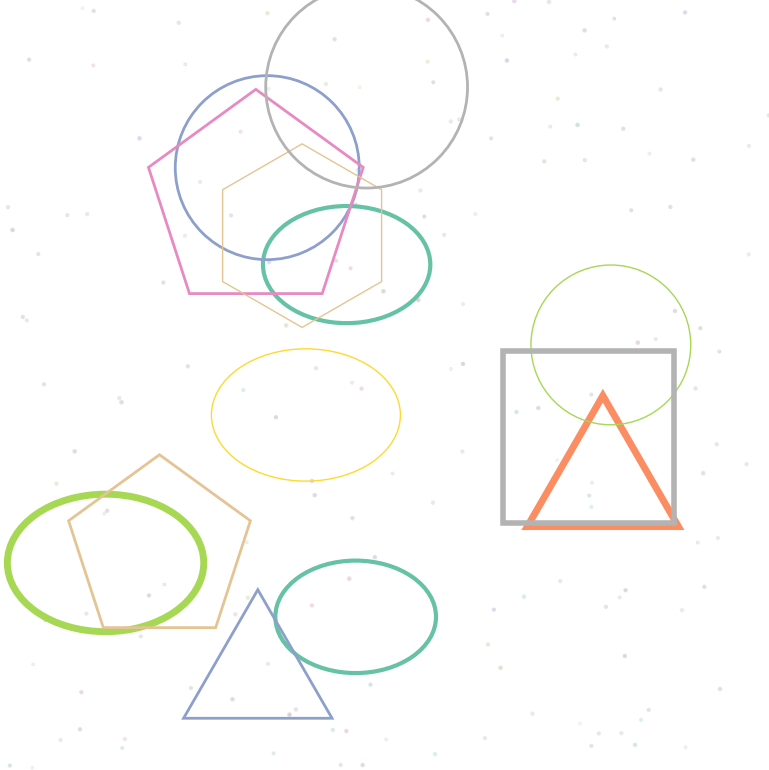[{"shape": "oval", "thickness": 1.5, "radius": 0.54, "center": [0.45, 0.656]}, {"shape": "oval", "thickness": 1.5, "radius": 0.52, "center": [0.462, 0.199]}, {"shape": "triangle", "thickness": 2.5, "radius": 0.57, "center": [0.783, 0.373]}, {"shape": "circle", "thickness": 1, "radius": 0.6, "center": [0.347, 0.782]}, {"shape": "triangle", "thickness": 1, "radius": 0.56, "center": [0.335, 0.123]}, {"shape": "pentagon", "thickness": 1, "radius": 0.73, "center": [0.332, 0.737]}, {"shape": "circle", "thickness": 0.5, "radius": 0.52, "center": [0.793, 0.552]}, {"shape": "oval", "thickness": 2.5, "radius": 0.64, "center": [0.137, 0.269]}, {"shape": "oval", "thickness": 0.5, "radius": 0.61, "center": [0.397, 0.461]}, {"shape": "hexagon", "thickness": 0.5, "radius": 0.6, "center": [0.392, 0.694]}, {"shape": "pentagon", "thickness": 1, "radius": 0.62, "center": [0.207, 0.285]}, {"shape": "circle", "thickness": 1, "radius": 0.66, "center": [0.476, 0.887]}, {"shape": "square", "thickness": 2, "radius": 0.56, "center": [0.764, 0.432]}]